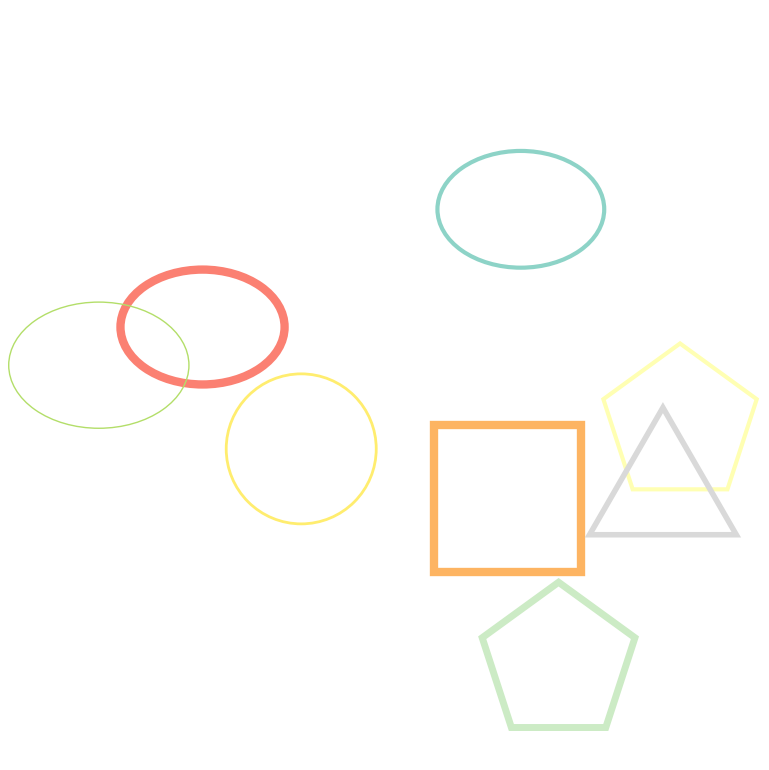[{"shape": "oval", "thickness": 1.5, "radius": 0.54, "center": [0.676, 0.728]}, {"shape": "pentagon", "thickness": 1.5, "radius": 0.52, "center": [0.883, 0.449]}, {"shape": "oval", "thickness": 3, "radius": 0.53, "center": [0.263, 0.575]}, {"shape": "square", "thickness": 3, "radius": 0.48, "center": [0.659, 0.352]}, {"shape": "oval", "thickness": 0.5, "radius": 0.59, "center": [0.128, 0.526]}, {"shape": "triangle", "thickness": 2, "radius": 0.55, "center": [0.861, 0.361]}, {"shape": "pentagon", "thickness": 2.5, "radius": 0.52, "center": [0.725, 0.14]}, {"shape": "circle", "thickness": 1, "radius": 0.49, "center": [0.391, 0.417]}]